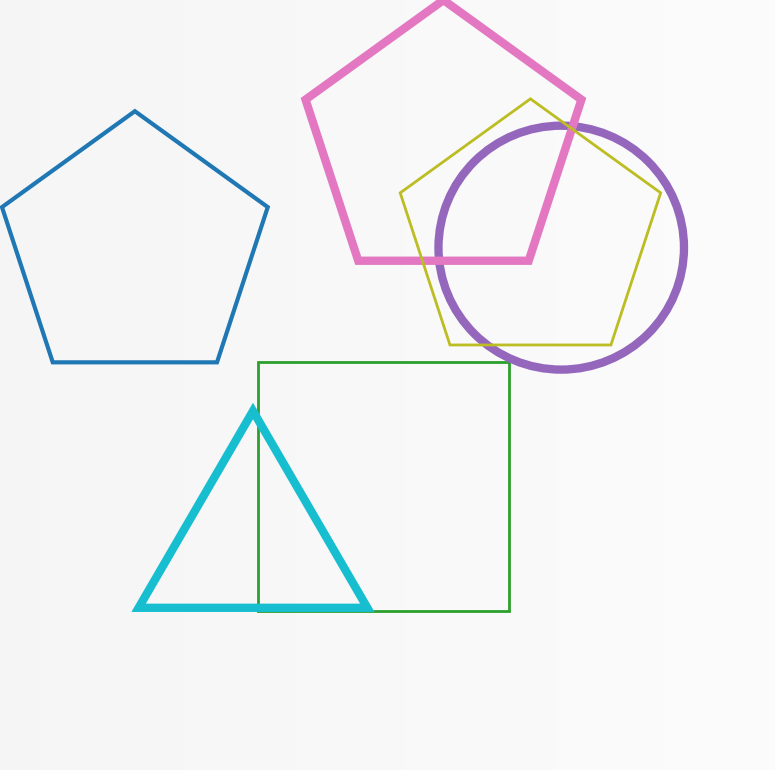[{"shape": "pentagon", "thickness": 1.5, "radius": 0.9, "center": [0.174, 0.675]}, {"shape": "square", "thickness": 1, "radius": 0.81, "center": [0.495, 0.368]}, {"shape": "circle", "thickness": 3, "radius": 0.79, "center": [0.724, 0.678]}, {"shape": "pentagon", "thickness": 3, "radius": 0.94, "center": [0.572, 0.813]}, {"shape": "pentagon", "thickness": 1, "radius": 0.88, "center": [0.684, 0.695]}, {"shape": "triangle", "thickness": 3, "radius": 0.85, "center": [0.326, 0.296]}]